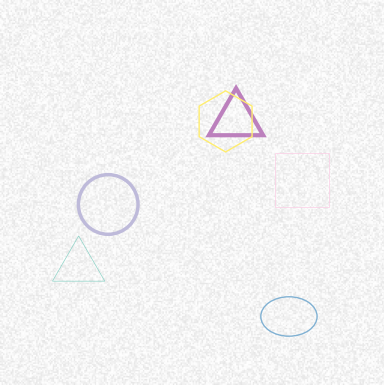[{"shape": "triangle", "thickness": 0.5, "radius": 0.39, "center": [0.204, 0.309]}, {"shape": "circle", "thickness": 2.5, "radius": 0.39, "center": [0.281, 0.469]}, {"shape": "oval", "thickness": 1, "radius": 0.37, "center": [0.75, 0.178]}, {"shape": "square", "thickness": 0.5, "radius": 0.35, "center": [0.784, 0.533]}, {"shape": "triangle", "thickness": 3, "radius": 0.41, "center": [0.613, 0.689]}, {"shape": "hexagon", "thickness": 1, "radius": 0.4, "center": [0.586, 0.685]}]